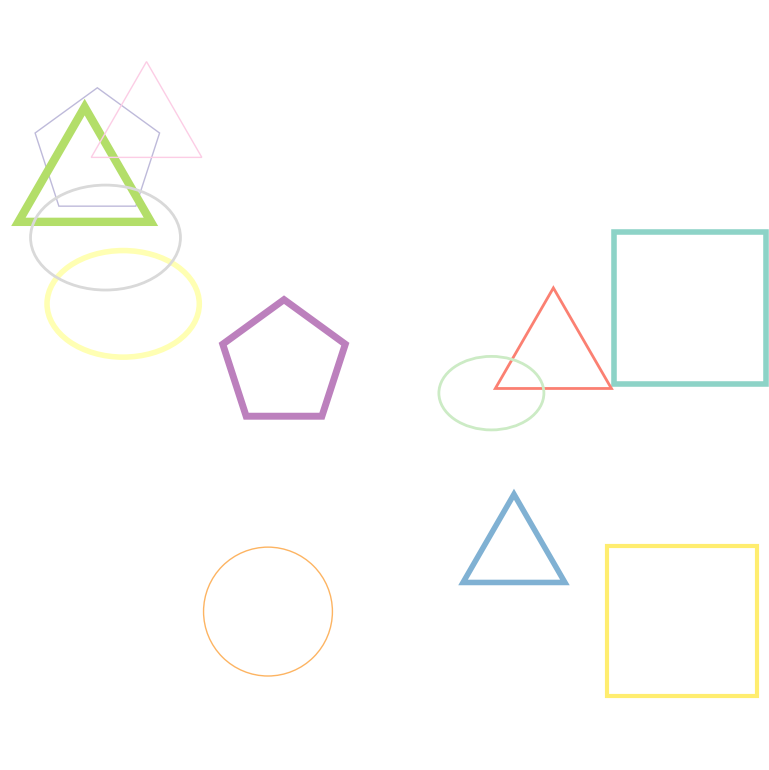[{"shape": "square", "thickness": 2, "radius": 0.49, "center": [0.896, 0.6]}, {"shape": "oval", "thickness": 2, "radius": 0.49, "center": [0.16, 0.605]}, {"shape": "pentagon", "thickness": 0.5, "radius": 0.42, "center": [0.126, 0.801]}, {"shape": "triangle", "thickness": 1, "radius": 0.44, "center": [0.719, 0.539]}, {"shape": "triangle", "thickness": 2, "radius": 0.38, "center": [0.668, 0.282]}, {"shape": "circle", "thickness": 0.5, "radius": 0.42, "center": [0.348, 0.206]}, {"shape": "triangle", "thickness": 3, "radius": 0.5, "center": [0.11, 0.762]}, {"shape": "triangle", "thickness": 0.5, "radius": 0.41, "center": [0.19, 0.837]}, {"shape": "oval", "thickness": 1, "radius": 0.49, "center": [0.137, 0.691]}, {"shape": "pentagon", "thickness": 2.5, "radius": 0.42, "center": [0.369, 0.527]}, {"shape": "oval", "thickness": 1, "radius": 0.34, "center": [0.638, 0.489]}, {"shape": "square", "thickness": 1.5, "radius": 0.49, "center": [0.885, 0.194]}]